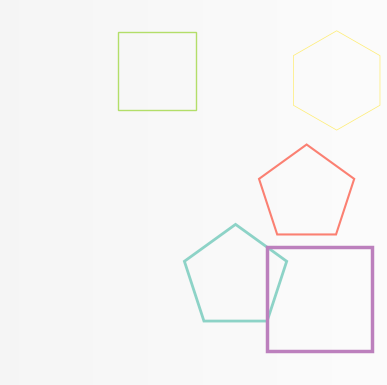[{"shape": "pentagon", "thickness": 2, "radius": 0.69, "center": [0.608, 0.278]}, {"shape": "pentagon", "thickness": 1.5, "radius": 0.65, "center": [0.791, 0.495]}, {"shape": "square", "thickness": 1, "radius": 0.5, "center": [0.405, 0.816]}, {"shape": "square", "thickness": 2.5, "radius": 0.68, "center": [0.825, 0.222]}, {"shape": "hexagon", "thickness": 0.5, "radius": 0.64, "center": [0.869, 0.791]}]